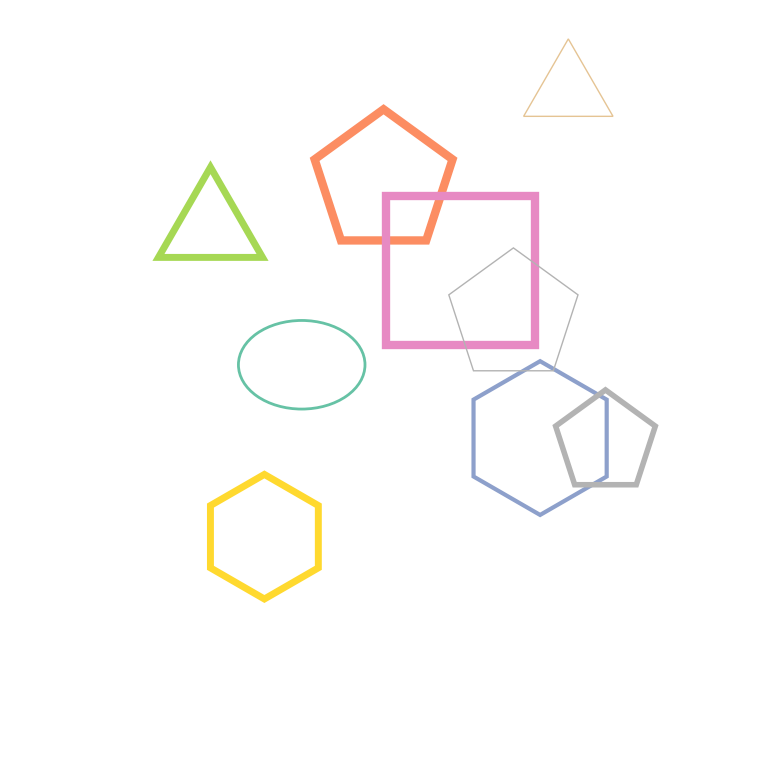[{"shape": "oval", "thickness": 1, "radius": 0.41, "center": [0.392, 0.526]}, {"shape": "pentagon", "thickness": 3, "radius": 0.47, "center": [0.498, 0.764]}, {"shape": "hexagon", "thickness": 1.5, "radius": 0.5, "center": [0.701, 0.431]}, {"shape": "square", "thickness": 3, "radius": 0.48, "center": [0.598, 0.649]}, {"shape": "triangle", "thickness": 2.5, "radius": 0.39, "center": [0.273, 0.705]}, {"shape": "hexagon", "thickness": 2.5, "radius": 0.4, "center": [0.343, 0.303]}, {"shape": "triangle", "thickness": 0.5, "radius": 0.34, "center": [0.738, 0.882]}, {"shape": "pentagon", "thickness": 2, "radius": 0.34, "center": [0.786, 0.426]}, {"shape": "pentagon", "thickness": 0.5, "radius": 0.44, "center": [0.667, 0.59]}]